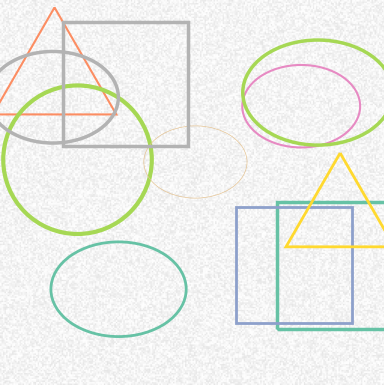[{"shape": "oval", "thickness": 2, "radius": 0.88, "center": [0.308, 0.249]}, {"shape": "square", "thickness": 2.5, "radius": 0.83, "center": [0.885, 0.311]}, {"shape": "triangle", "thickness": 1.5, "radius": 0.93, "center": [0.142, 0.795]}, {"shape": "square", "thickness": 2, "radius": 0.75, "center": [0.764, 0.312]}, {"shape": "oval", "thickness": 1.5, "radius": 0.77, "center": [0.782, 0.724]}, {"shape": "oval", "thickness": 2.5, "radius": 0.97, "center": [0.826, 0.76]}, {"shape": "circle", "thickness": 3, "radius": 0.96, "center": [0.201, 0.585]}, {"shape": "triangle", "thickness": 2, "radius": 0.81, "center": [0.883, 0.44]}, {"shape": "oval", "thickness": 0.5, "radius": 0.67, "center": [0.508, 0.579]}, {"shape": "oval", "thickness": 2.5, "radius": 0.85, "center": [0.138, 0.747]}, {"shape": "square", "thickness": 2.5, "radius": 0.81, "center": [0.325, 0.781]}]